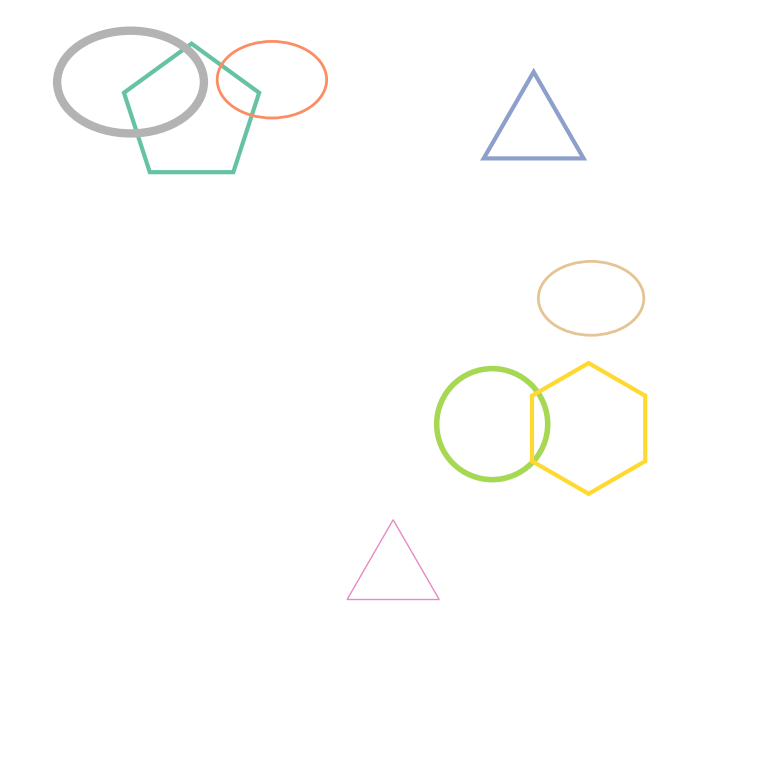[{"shape": "pentagon", "thickness": 1.5, "radius": 0.46, "center": [0.249, 0.851]}, {"shape": "oval", "thickness": 1, "radius": 0.36, "center": [0.353, 0.896]}, {"shape": "triangle", "thickness": 1.5, "radius": 0.37, "center": [0.693, 0.832]}, {"shape": "triangle", "thickness": 0.5, "radius": 0.35, "center": [0.511, 0.256]}, {"shape": "circle", "thickness": 2, "radius": 0.36, "center": [0.639, 0.449]}, {"shape": "hexagon", "thickness": 1.5, "radius": 0.42, "center": [0.764, 0.444]}, {"shape": "oval", "thickness": 1, "radius": 0.34, "center": [0.768, 0.613]}, {"shape": "oval", "thickness": 3, "radius": 0.48, "center": [0.17, 0.893]}]